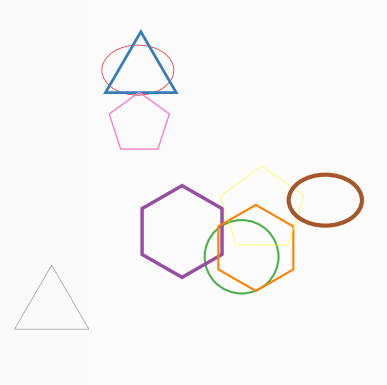[{"shape": "oval", "thickness": 0.5, "radius": 0.46, "center": [0.356, 0.818]}, {"shape": "triangle", "thickness": 2, "radius": 0.53, "center": [0.363, 0.812]}, {"shape": "circle", "thickness": 1.5, "radius": 0.48, "center": [0.624, 0.333]}, {"shape": "hexagon", "thickness": 2.5, "radius": 0.6, "center": [0.47, 0.399]}, {"shape": "hexagon", "thickness": 1.5, "radius": 0.56, "center": [0.66, 0.356]}, {"shape": "pentagon", "thickness": 0.5, "radius": 0.57, "center": [0.676, 0.455]}, {"shape": "oval", "thickness": 3, "radius": 0.47, "center": [0.84, 0.48]}, {"shape": "pentagon", "thickness": 1, "radius": 0.41, "center": [0.359, 0.679]}, {"shape": "triangle", "thickness": 0.5, "radius": 0.55, "center": [0.133, 0.2]}]